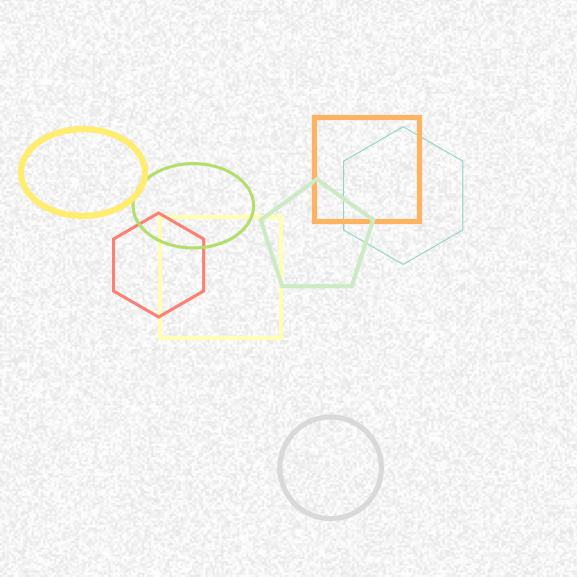[{"shape": "hexagon", "thickness": 0.5, "radius": 0.6, "center": [0.698, 0.66]}, {"shape": "square", "thickness": 2, "radius": 0.52, "center": [0.381, 0.519]}, {"shape": "hexagon", "thickness": 1.5, "radius": 0.45, "center": [0.275, 0.54]}, {"shape": "square", "thickness": 2.5, "radius": 0.45, "center": [0.635, 0.707]}, {"shape": "oval", "thickness": 1.5, "radius": 0.52, "center": [0.335, 0.643]}, {"shape": "circle", "thickness": 2.5, "radius": 0.44, "center": [0.572, 0.189]}, {"shape": "pentagon", "thickness": 2, "radius": 0.51, "center": [0.549, 0.586]}, {"shape": "oval", "thickness": 3, "radius": 0.54, "center": [0.144, 0.7]}]